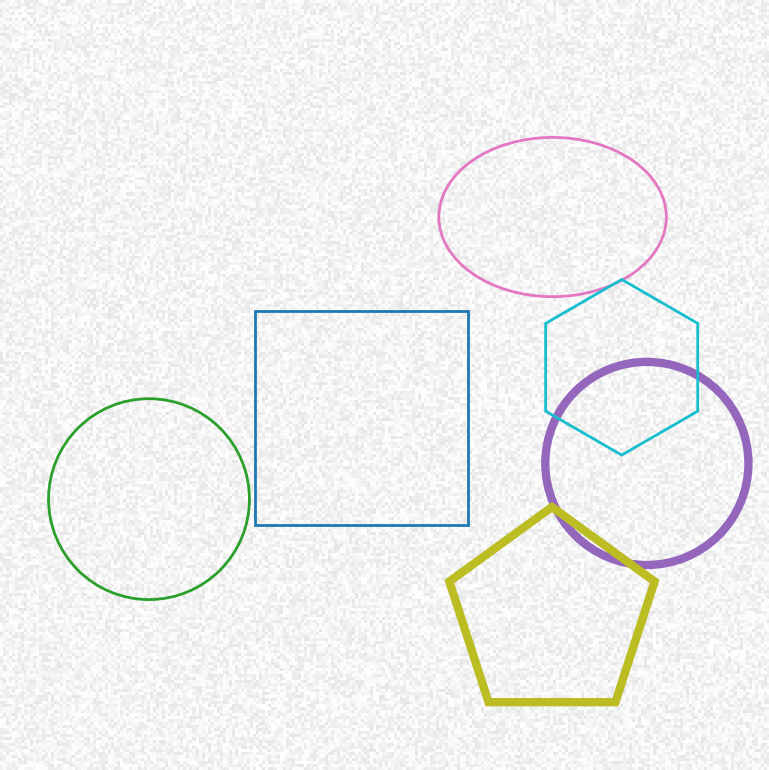[{"shape": "square", "thickness": 1, "radius": 0.69, "center": [0.469, 0.457]}, {"shape": "circle", "thickness": 1, "radius": 0.65, "center": [0.193, 0.352]}, {"shape": "circle", "thickness": 3, "radius": 0.66, "center": [0.84, 0.398]}, {"shape": "oval", "thickness": 1, "radius": 0.74, "center": [0.718, 0.718]}, {"shape": "pentagon", "thickness": 3, "radius": 0.7, "center": [0.717, 0.201]}, {"shape": "hexagon", "thickness": 1, "radius": 0.57, "center": [0.807, 0.523]}]